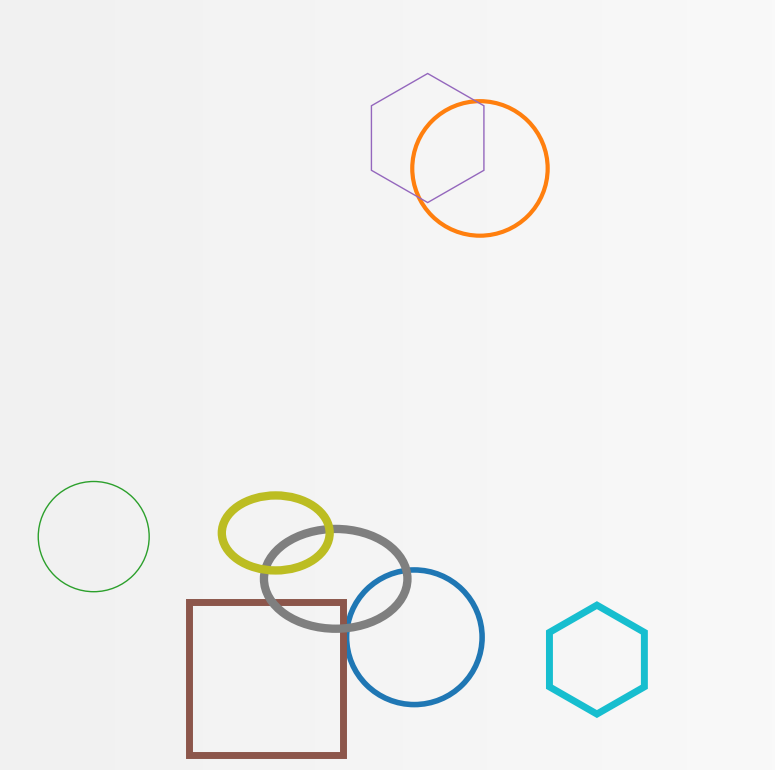[{"shape": "circle", "thickness": 2, "radius": 0.44, "center": [0.535, 0.172]}, {"shape": "circle", "thickness": 1.5, "radius": 0.44, "center": [0.619, 0.781]}, {"shape": "circle", "thickness": 0.5, "radius": 0.36, "center": [0.121, 0.303]}, {"shape": "hexagon", "thickness": 0.5, "radius": 0.42, "center": [0.552, 0.821]}, {"shape": "square", "thickness": 2.5, "radius": 0.5, "center": [0.344, 0.119]}, {"shape": "oval", "thickness": 3, "radius": 0.46, "center": [0.433, 0.248]}, {"shape": "oval", "thickness": 3, "radius": 0.35, "center": [0.356, 0.308]}, {"shape": "hexagon", "thickness": 2.5, "radius": 0.35, "center": [0.77, 0.143]}]